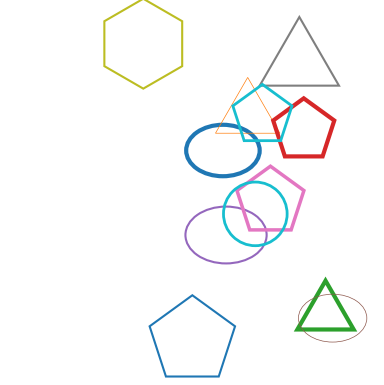[{"shape": "pentagon", "thickness": 1.5, "radius": 0.58, "center": [0.5, 0.116]}, {"shape": "oval", "thickness": 3, "radius": 0.48, "center": [0.579, 0.609]}, {"shape": "triangle", "thickness": 0.5, "radius": 0.48, "center": [0.643, 0.702]}, {"shape": "triangle", "thickness": 3, "radius": 0.42, "center": [0.846, 0.186]}, {"shape": "pentagon", "thickness": 3, "radius": 0.42, "center": [0.789, 0.661]}, {"shape": "oval", "thickness": 1.5, "radius": 0.53, "center": [0.587, 0.39]}, {"shape": "oval", "thickness": 0.5, "radius": 0.44, "center": [0.864, 0.174]}, {"shape": "pentagon", "thickness": 2.5, "radius": 0.46, "center": [0.702, 0.477]}, {"shape": "triangle", "thickness": 1.5, "radius": 0.59, "center": [0.778, 0.837]}, {"shape": "hexagon", "thickness": 1.5, "radius": 0.58, "center": [0.372, 0.887]}, {"shape": "circle", "thickness": 2, "radius": 0.41, "center": [0.663, 0.444]}, {"shape": "pentagon", "thickness": 2, "radius": 0.4, "center": [0.682, 0.7]}]